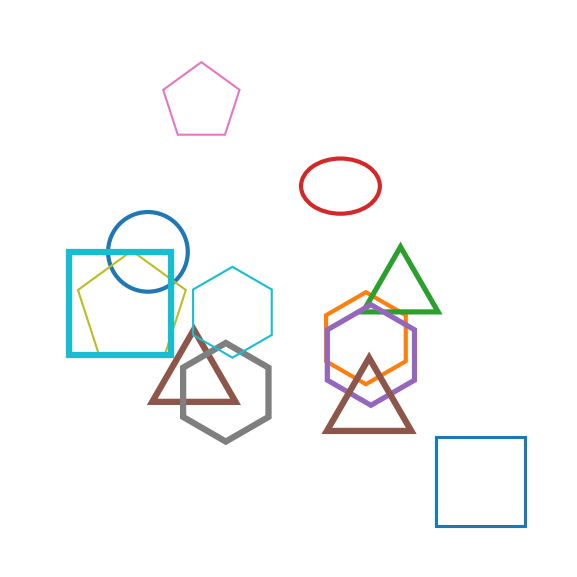[{"shape": "circle", "thickness": 2, "radius": 0.34, "center": [0.256, 0.563]}, {"shape": "square", "thickness": 1.5, "radius": 0.39, "center": [0.832, 0.166]}, {"shape": "hexagon", "thickness": 2, "radius": 0.4, "center": [0.634, 0.413]}, {"shape": "triangle", "thickness": 2.5, "radius": 0.38, "center": [0.694, 0.497]}, {"shape": "oval", "thickness": 2, "radius": 0.34, "center": [0.59, 0.677]}, {"shape": "hexagon", "thickness": 2.5, "radius": 0.44, "center": [0.642, 0.384]}, {"shape": "triangle", "thickness": 3, "radius": 0.42, "center": [0.336, 0.345]}, {"shape": "triangle", "thickness": 3, "radius": 0.42, "center": [0.639, 0.295]}, {"shape": "pentagon", "thickness": 1, "radius": 0.35, "center": [0.349, 0.822]}, {"shape": "hexagon", "thickness": 3, "radius": 0.43, "center": [0.391, 0.32]}, {"shape": "pentagon", "thickness": 1, "radius": 0.49, "center": [0.228, 0.467]}, {"shape": "square", "thickness": 3, "radius": 0.45, "center": [0.208, 0.474]}, {"shape": "hexagon", "thickness": 1, "radius": 0.39, "center": [0.402, 0.458]}]